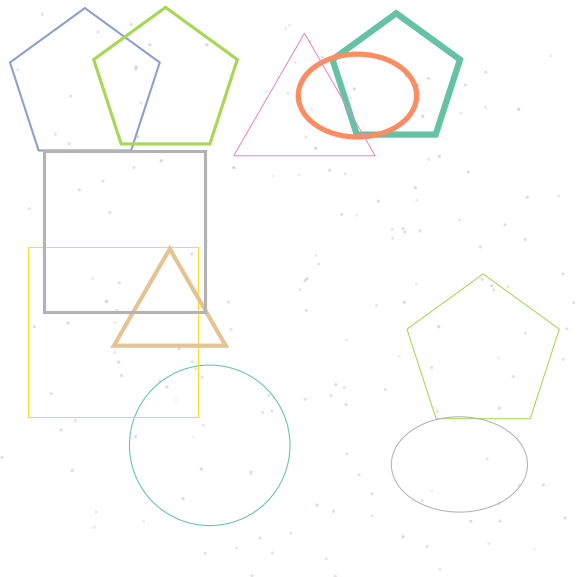[{"shape": "pentagon", "thickness": 3, "radius": 0.58, "center": [0.686, 0.86]}, {"shape": "circle", "thickness": 0.5, "radius": 0.7, "center": [0.363, 0.228]}, {"shape": "oval", "thickness": 2.5, "radius": 0.51, "center": [0.619, 0.834]}, {"shape": "pentagon", "thickness": 1, "radius": 0.68, "center": [0.147, 0.849]}, {"shape": "triangle", "thickness": 0.5, "radius": 0.71, "center": [0.527, 0.8]}, {"shape": "pentagon", "thickness": 0.5, "radius": 0.69, "center": [0.837, 0.386]}, {"shape": "pentagon", "thickness": 1.5, "radius": 0.65, "center": [0.287, 0.856]}, {"shape": "square", "thickness": 0.5, "radius": 0.74, "center": [0.196, 0.424]}, {"shape": "triangle", "thickness": 2, "radius": 0.56, "center": [0.294, 0.456]}, {"shape": "oval", "thickness": 0.5, "radius": 0.59, "center": [0.796, 0.195]}, {"shape": "square", "thickness": 1.5, "radius": 0.69, "center": [0.215, 0.598]}]